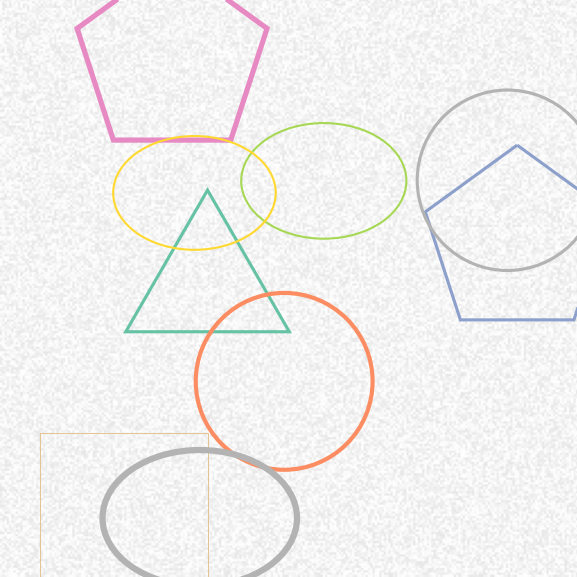[{"shape": "triangle", "thickness": 1.5, "radius": 0.82, "center": [0.359, 0.506]}, {"shape": "circle", "thickness": 2, "radius": 0.77, "center": [0.492, 0.339]}, {"shape": "pentagon", "thickness": 1.5, "radius": 0.84, "center": [0.896, 0.581]}, {"shape": "pentagon", "thickness": 2.5, "radius": 0.86, "center": [0.298, 0.896]}, {"shape": "oval", "thickness": 1, "radius": 0.72, "center": [0.561, 0.686]}, {"shape": "oval", "thickness": 1, "radius": 0.7, "center": [0.337, 0.665]}, {"shape": "square", "thickness": 0.5, "radius": 0.73, "center": [0.215, 0.105]}, {"shape": "circle", "thickness": 1.5, "radius": 0.78, "center": [0.879, 0.687]}, {"shape": "oval", "thickness": 3, "radius": 0.84, "center": [0.346, 0.102]}]